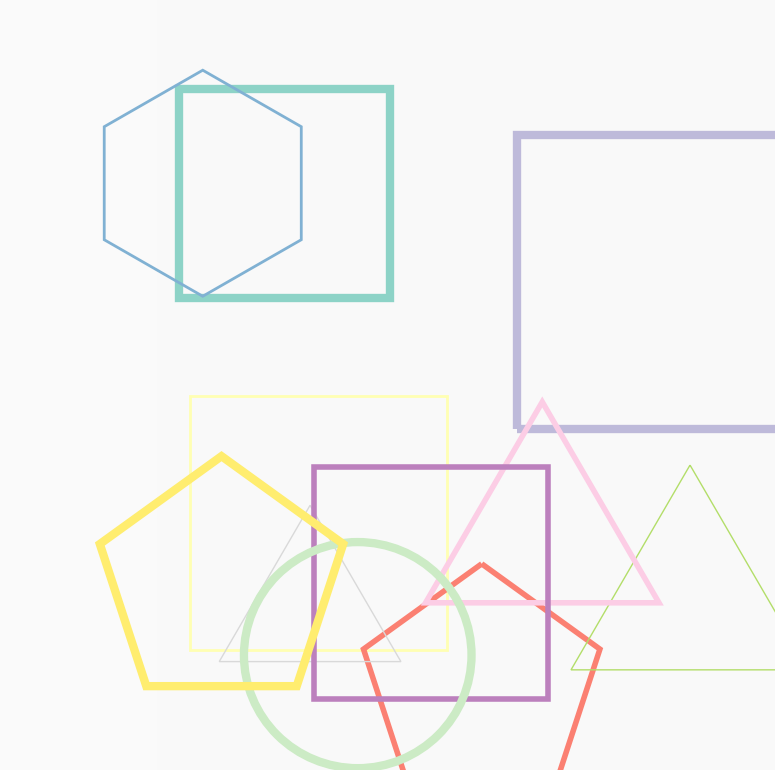[{"shape": "square", "thickness": 3, "radius": 0.68, "center": [0.367, 0.749]}, {"shape": "square", "thickness": 1, "radius": 0.83, "center": [0.411, 0.321]}, {"shape": "square", "thickness": 3, "radius": 0.96, "center": [0.858, 0.634]}, {"shape": "pentagon", "thickness": 2, "radius": 0.8, "center": [0.622, 0.107]}, {"shape": "hexagon", "thickness": 1, "radius": 0.73, "center": [0.262, 0.762]}, {"shape": "triangle", "thickness": 0.5, "radius": 0.89, "center": [0.89, 0.219]}, {"shape": "triangle", "thickness": 2, "radius": 0.87, "center": [0.7, 0.304]}, {"shape": "triangle", "thickness": 0.5, "radius": 0.68, "center": [0.4, 0.208]}, {"shape": "square", "thickness": 2, "radius": 0.75, "center": [0.556, 0.243]}, {"shape": "circle", "thickness": 3, "radius": 0.73, "center": [0.462, 0.149]}, {"shape": "pentagon", "thickness": 3, "radius": 0.83, "center": [0.286, 0.242]}]